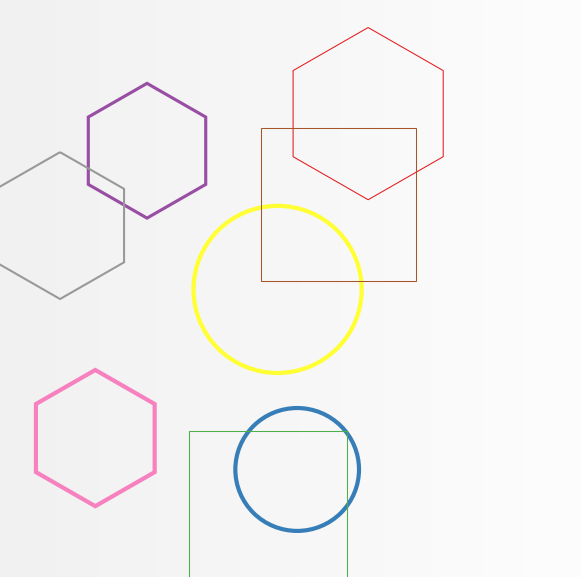[{"shape": "hexagon", "thickness": 0.5, "radius": 0.75, "center": [0.633, 0.802]}, {"shape": "circle", "thickness": 2, "radius": 0.53, "center": [0.511, 0.186]}, {"shape": "square", "thickness": 0.5, "radius": 0.68, "center": [0.461, 0.117]}, {"shape": "hexagon", "thickness": 1.5, "radius": 0.58, "center": [0.253, 0.738]}, {"shape": "circle", "thickness": 2, "radius": 0.72, "center": [0.478, 0.498]}, {"shape": "square", "thickness": 0.5, "radius": 0.67, "center": [0.582, 0.645]}, {"shape": "hexagon", "thickness": 2, "radius": 0.59, "center": [0.164, 0.241]}, {"shape": "hexagon", "thickness": 1, "radius": 0.64, "center": [0.103, 0.608]}]